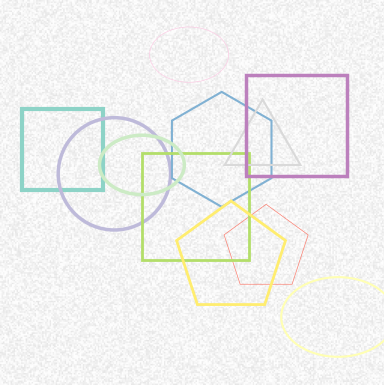[{"shape": "square", "thickness": 3, "radius": 0.53, "center": [0.162, 0.611]}, {"shape": "oval", "thickness": 1.5, "radius": 0.74, "center": [0.878, 0.177]}, {"shape": "circle", "thickness": 2.5, "radius": 0.73, "center": [0.297, 0.549]}, {"shape": "pentagon", "thickness": 0.5, "radius": 0.57, "center": [0.691, 0.355]}, {"shape": "hexagon", "thickness": 1.5, "radius": 0.75, "center": [0.576, 0.612]}, {"shape": "square", "thickness": 2, "radius": 0.69, "center": [0.508, 0.464]}, {"shape": "oval", "thickness": 0.5, "radius": 0.51, "center": [0.491, 0.858]}, {"shape": "triangle", "thickness": 1.5, "radius": 0.57, "center": [0.682, 0.628]}, {"shape": "square", "thickness": 2.5, "radius": 0.65, "center": [0.771, 0.674]}, {"shape": "oval", "thickness": 2.5, "radius": 0.55, "center": [0.369, 0.572]}, {"shape": "pentagon", "thickness": 2, "radius": 0.74, "center": [0.6, 0.329]}]